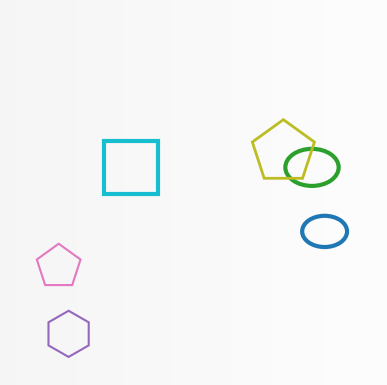[{"shape": "oval", "thickness": 3, "radius": 0.29, "center": [0.838, 0.399]}, {"shape": "oval", "thickness": 3, "radius": 0.34, "center": [0.805, 0.565]}, {"shape": "hexagon", "thickness": 1.5, "radius": 0.3, "center": [0.177, 0.133]}, {"shape": "pentagon", "thickness": 1.5, "radius": 0.3, "center": [0.151, 0.308]}, {"shape": "pentagon", "thickness": 2, "radius": 0.42, "center": [0.731, 0.605]}, {"shape": "square", "thickness": 3, "radius": 0.35, "center": [0.337, 0.565]}]